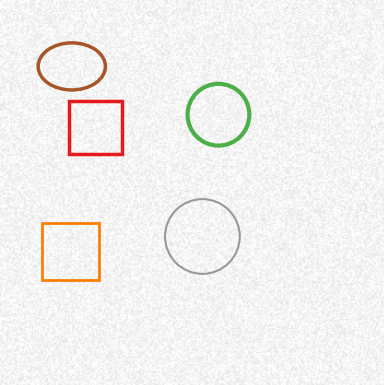[{"shape": "square", "thickness": 2.5, "radius": 0.34, "center": [0.247, 0.669]}, {"shape": "circle", "thickness": 3, "radius": 0.4, "center": [0.567, 0.702]}, {"shape": "square", "thickness": 2, "radius": 0.37, "center": [0.184, 0.346]}, {"shape": "oval", "thickness": 2.5, "radius": 0.44, "center": [0.186, 0.827]}, {"shape": "circle", "thickness": 1.5, "radius": 0.49, "center": [0.526, 0.386]}]